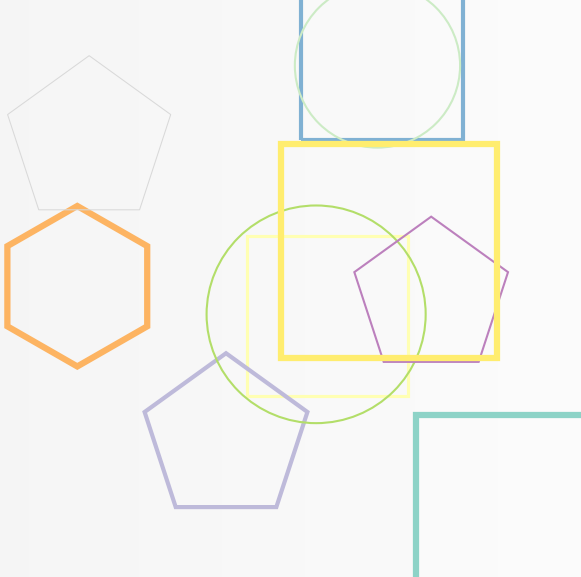[{"shape": "square", "thickness": 3, "radius": 0.76, "center": [0.869, 0.129]}, {"shape": "square", "thickness": 1.5, "radius": 0.69, "center": [0.564, 0.451]}, {"shape": "pentagon", "thickness": 2, "radius": 0.74, "center": [0.389, 0.24]}, {"shape": "square", "thickness": 2, "radius": 0.69, "center": [0.657, 0.895]}, {"shape": "hexagon", "thickness": 3, "radius": 0.69, "center": [0.133, 0.504]}, {"shape": "circle", "thickness": 1, "radius": 0.94, "center": [0.544, 0.455]}, {"shape": "pentagon", "thickness": 0.5, "radius": 0.74, "center": [0.153, 0.755]}, {"shape": "pentagon", "thickness": 1, "radius": 0.7, "center": [0.742, 0.485]}, {"shape": "circle", "thickness": 1, "radius": 0.71, "center": [0.649, 0.886]}, {"shape": "square", "thickness": 3, "radius": 0.93, "center": [0.669, 0.564]}]